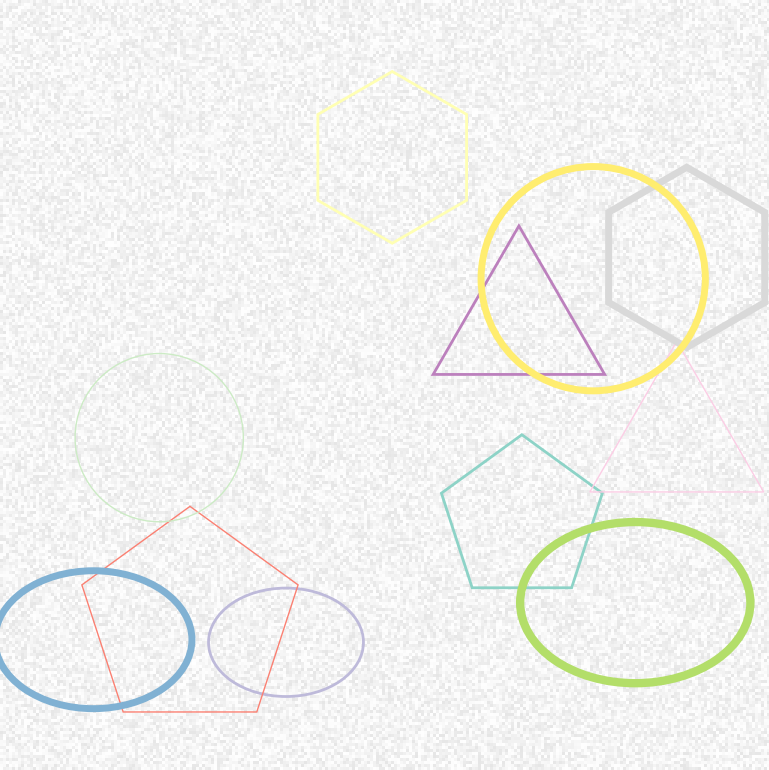[{"shape": "pentagon", "thickness": 1, "radius": 0.55, "center": [0.678, 0.326]}, {"shape": "hexagon", "thickness": 1, "radius": 0.56, "center": [0.509, 0.796]}, {"shape": "oval", "thickness": 1, "radius": 0.5, "center": [0.371, 0.166]}, {"shape": "pentagon", "thickness": 0.5, "radius": 0.74, "center": [0.247, 0.195]}, {"shape": "oval", "thickness": 2.5, "radius": 0.64, "center": [0.121, 0.169]}, {"shape": "oval", "thickness": 3, "radius": 0.75, "center": [0.825, 0.217]}, {"shape": "triangle", "thickness": 0.5, "radius": 0.65, "center": [0.879, 0.426]}, {"shape": "hexagon", "thickness": 2.5, "radius": 0.59, "center": [0.892, 0.666]}, {"shape": "triangle", "thickness": 1, "radius": 0.64, "center": [0.674, 0.578]}, {"shape": "circle", "thickness": 0.5, "radius": 0.55, "center": [0.207, 0.432]}, {"shape": "circle", "thickness": 2.5, "radius": 0.73, "center": [0.77, 0.638]}]